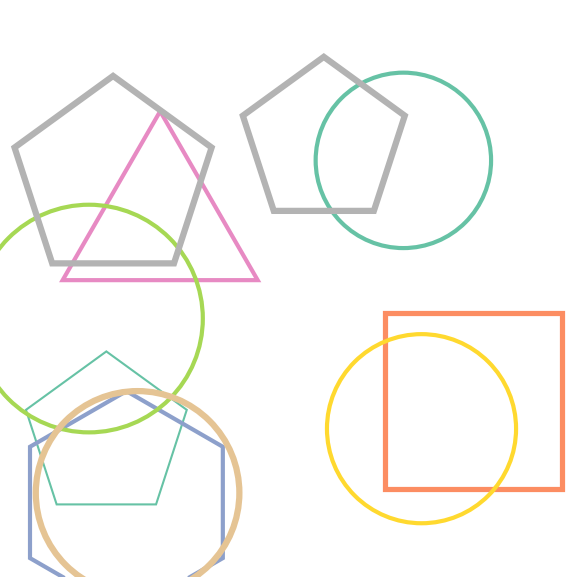[{"shape": "circle", "thickness": 2, "radius": 0.76, "center": [0.698, 0.721]}, {"shape": "pentagon", "thickness": 1, "radius": 0.73, "center": [0.184, 0.244]}, {"shape": "square", "thickness": 2.5, "radius": 0.76, "center": [0.82, 0.304]}, {"shape": "hexagon", "thickness": 2, "radius": 0.96, "center": [0.219, 0.129]}, {"shape": "triangle", "thickness": 2, "radius": 0.97, "center": [0.277, 0.612]}, {"shape": "circle", "thickness": 2, "radius": 0.99, "center": [0.154, 0.448]}, {"shape": "circle", "thickness": 2, "radius": 0.82, "center": [0.73, 0.257]}, {"shape": "circle", "thickness": 3, "radius": 0.88, "center": [0.238, 0.146]}, {"shape": "pentagon", "thickness": 3, "radius": 0.9, "center": [0.196, 0.688]}, {"shape": "pentagon", "thickness": 3, "radius": 0.74, "center": [0.561, 0.753]}]